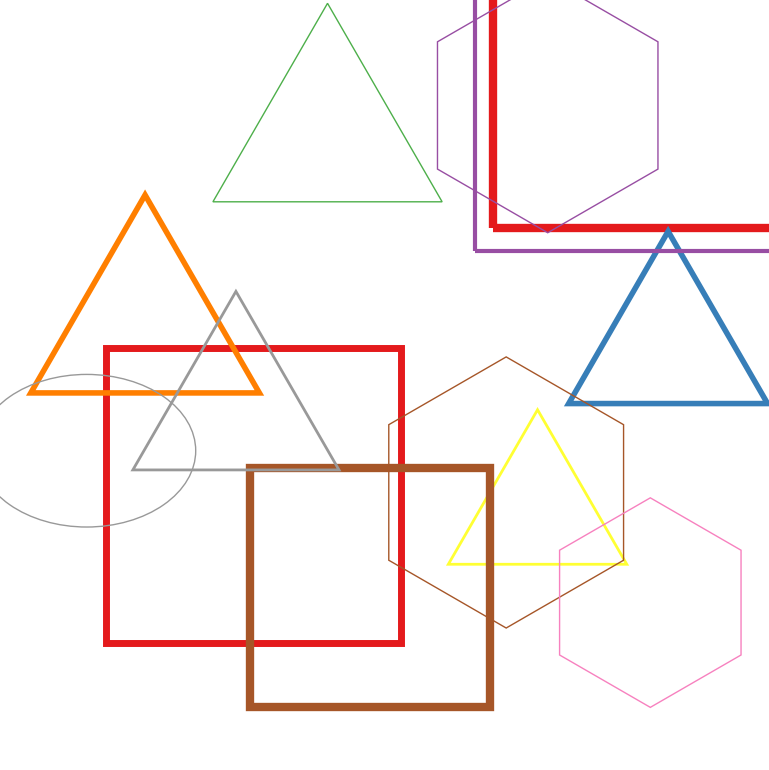[{"shape": "square", "thickness": 3, "radius": 0.94, "center": [0.828, 0.891]}, {"shape": "square", "thickness": 2.5, "radius": 0.96, "center": [0.329, 0.356]}, {"shape": "triangle", "thickness": 2, "radius": 0.75, "center": [0.868, 0.55]}, {"shape": "triangle", "thickness": 0.5, "radius": 0.86, "center": [0.425, 0.824]}, {"shape": "square", "thickness": 1.5, "radius": 0.99, "center": [0.815, 0.872]}, {"shape": "hexagon", "thickness": 0.5, "radius": 0.83, "center": [0.711, 0.863]}, {"shape": "triangle", "thickness": 2, "radius": 0.86, "center": [0.188, 0.575]}, {"shape": "triangle", "thickness": 1, "radius": 0.67, "center": [0.698, 0.334]}, {"shape": "hexagon", "thickness": 0.5, "radius": 0.88, "center": [0.657, 0.36]}, {"shape": "square", "thickness": 3, "radius": 0.78, "center": [0.48, 0.237]}, {"shape": "hexagon", "thickness": 0.5, "radius": 0.68, "center": [0.845, 0.217]}, {"shape": "triangle", "thickness": 1, "radius": 0.77, "center": [0.306, 0.467]}, {"shape": "oval", "thickness": 0.5, "radius": 0.71, "center": [0.113, 0.415]}]